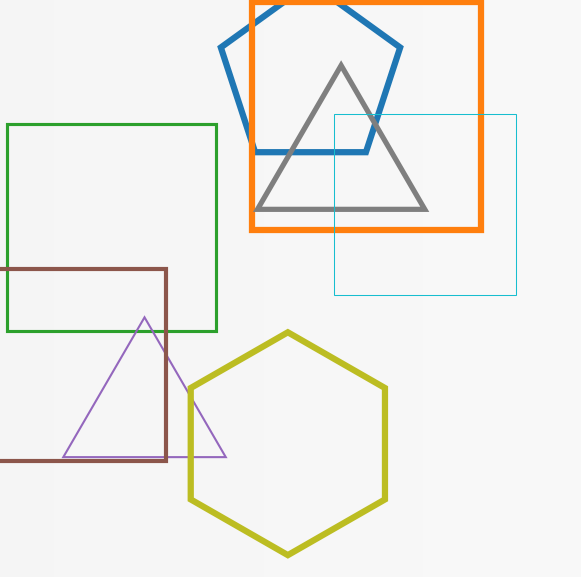[{"shape": "pentagon", "thickness": 3, "radius": 0.81, "center": [0.534, 0.867]}, {"shape": "square", "thickness": 3, "radius": 0.99, "center": [0.63, 0.798]}, {"shape": "square", "thickness": 1.5, "radius": 0.9, "center": [0.191, 0.605]}, {"shape": "triangle", "thickness": 1, "radius": 0.81, "center": [0.249, 0.288]}, {"shape": "square", "thickness": 2, "radius": 0.83, "center": [0.12, 0.367]}, {"shape": "triangle", "thickness": 2.5, "radius": 0.83, "center": [0.587, 0.72]}, {"shape": "hexagon", "thickness": 3, "radius": 0.96, "center": [0.495, 0.231]}, {"shape": "square", "thickness": 0.5, "radius": 0.78, "center": [0.731, 0.645]}]